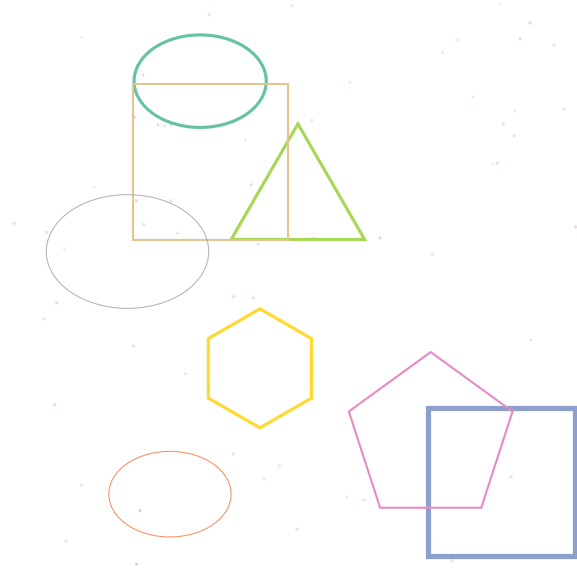[{"shape": "oval", "thickness": 1.5, "radius": 0.57, "center": [0.347, 0.859]}, {"shape": "oval", "thickness": 0.5, "radius": 0.53, "center": [0.294, 0.143]}, {"shape": "square", "thickness": 2.5, "radius": 0.64, "center": [0.869, 0.164]}, {"shape": "pentagon", "thickness": 1, "radius": 0.75, "center": [0.746, 0.24]}, {"shape": "triangle", "thickness": 1.5, "radius": 0.67, "center": [0.516, 0.651]}, {"shape": "hexagon", "thickness": 1.5, "radius": 0.52, "center": [0.45, 0.361]}, {"shape": "square", "thickness": 1, "radius": 0.67, "center": [0.365, 0.718]}, {"shape": "oval", "thickness": 0.5, "radius": 0.7, "center": [0.221, 0.564]}]